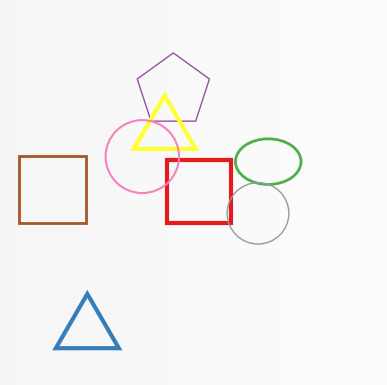[{"shape": "square", "thickness": 3, "radius": 0.41, "center": [0.514, 0.503]}, {"shape": "triangle", "thickness": 3, "radius": 0.47, "center": [0.225, 0.143]}, {"shape": "oval", "thickness": 2, "radius": 0.42, "center": [0.692, 0.58]}, {"shape": "pentagon", "thickness": 1, "radius": 0.49, "center": [0.447, 0.765]}, {"shape": "triangle", "thickness": 3, "radius": 0.46, "center": [0.425, 0.659]}, {"shape": "square", "thickness": 2, "radius": 0.43, "center": [0.136, 0.508]}, {"shape": "circle", "thickness": 1.5, "radius": 0.47, "center": [0.367, 0.593]}, {"shape": "circle", "thickness": 1, "radius": 0.4, "center": [0.666, 0.446]}]